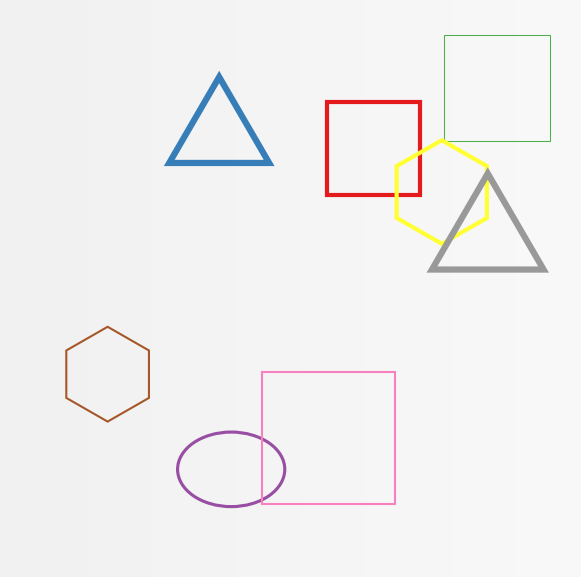[{"shape": "square", "thickness": 2, "radius": 0.4, "center": [0.643, 0.742]}, {"shape": "triangle", "thickness": 3, "radius": 0.5, "center": [0.377, 0.767]}, {"shape": "square", "thickness": 0.5, "radius": 0.46, "center": [0.855, 0.847]}, {"shape": "oval", "thickness": 1.5, "radius": 0.46, "center": [0.398, 0.186]}, {"shape": "hexagon", "thickness": 2, "radius": 0.45, "center": [0.76, 0.667]}, {"shape": "hexagon", "thickness": 1, "radius": 0.41, "center": [0.185, 0.351]}, {"shape": "square", "thickness": 1, "radius": 0.57, "center": [0.565, 0.241]}, {"shape": "triangle", "thickness": 3, "radius": 0.55, "center": [0.839, 0.588]}]